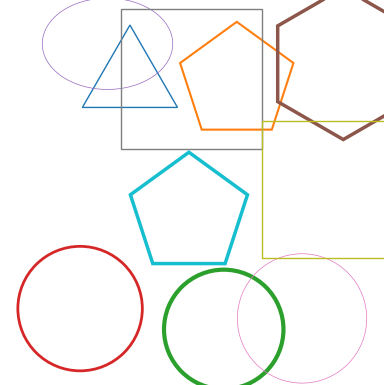[{"shape": "triangle", "thickness": 1, "radius": 0.71, "center": [0.338, 0.792]}, {"shape": "pentagon", "thickness": 1.5, "radius": 0.77, "center": [0.615, 0.788]}, {"shape": "circle", "thickness": 3, "radius": 0.78, "center": [0.581, 0.144]}, {"shape": "circle", "thickness": 2, "radius": 0.81, "center": [0.208, 0.198]}, {"shape": "oval", "thickness": 0.5, "radius": 0.85, "center": [0.279, 0.886]}, {"shape": "hexagon", "thickness": 2.5, "radius": 0.98, "center": [0.892, 0.834]}, {"shape": "circle", "thickness": 0.5, "radius": 0.84, "center": [0.784, 0.173]}, {"shape": "square", "thickness": 1, "radius": 0.91, "center": [0.497, 0.795]}, {"shape": "square", "thickness": 1, "radius": 0.89, "center": [0.86, 0.508]}, {"shape": "pentagon", "thickness": 2.5, "radius": 0.8, "center": [0.491, 0.445]}]